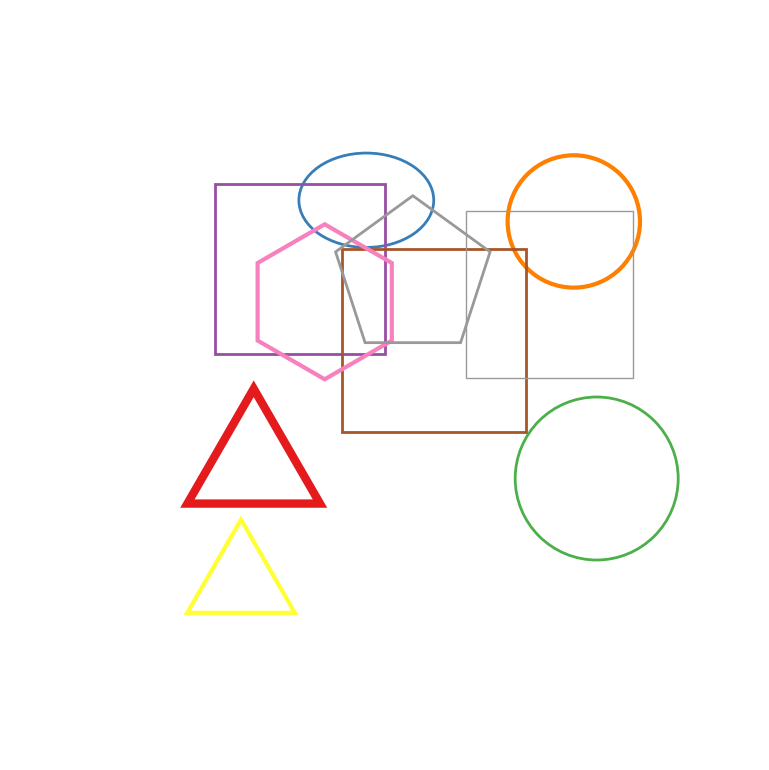[{"shape": "triangle", "thickness": 3, "radius": 0.5, "center": [0.329, 0.396]}, {"shape": "oval", "thickness": 1, "radius": 0.44, "center": [0.476, 0.74]}, {"shape": "circle", "thickness": 1, "radius": 0.53, "center": [0.775, 0.379]}, {"shape": "square", "thickness": 1, "radius": 0.55, "center": [0.389, 0.651]}, {"shape": "circle", "thickness": 1.5, "radius": 0.43, "center": [0.745, 0.712]}, {"shape": "triangle", "thickness": 1.5, "radius": 0.4, "center": [0.313, 0.244]}, {"shape": "square", "thickness": 1, "radius": 0.6, "center": [0.564, 0.558]}, {"shape": "hexagon", "thickness": 1.5, "radius": 0.5, "center": [0.422, 0.608]}, {"shape": "pentagon", "thickness": 1, "radius": 0.53, "center": [0.536, 0.64]}, {"shape": "square", "thickness": 0.5, "radius": 0.54, "center": [0.713, 0.618]}]